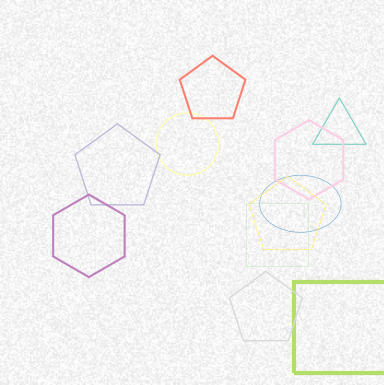[{"shape": "triangle", "thickness": 1, "radius": 0.4, "center": [0.881, 0.665]}, {"shape": "circle", "thickness": 1, "radius": 0.41, "center": [0.487, 0.626]}, {"shape": "pentagon", "thickness": 1, "radius": 0.58, "center": [0.305, 0.562]}, {"shape": "pentagon", "thickness": 1.5, "radius": 0.45, "center": [0.552, 0.765]}, {"shape": "oval", "thickness": 0.5, "radius": 0.53, "center": [0.78, 0.471]}, {"shape": "square", "thickness": 3, "radius": 0.59, "center": [0.883, 0.15]}, {"shape": "hexagon", "thickness": 1.5, "radius": 0.51, "center": [0.803, 0.585]}, {"shape": "pentagon", "thickness": 1, "radius": 0.5, "center": [0.691, 0.196]}, {"shape": "hexagon", "thickness": 1.5, "radius": 0.54, "center": [0.231, 0.387]}, {"shape": "square", "thickness": 0.5, "radius": 0.41, "center": [0.72, 0.391]}, {"shape": "pentagon", "thickness": 0.5, "radius": 0.53, "center": [0.747, 0.437]}]